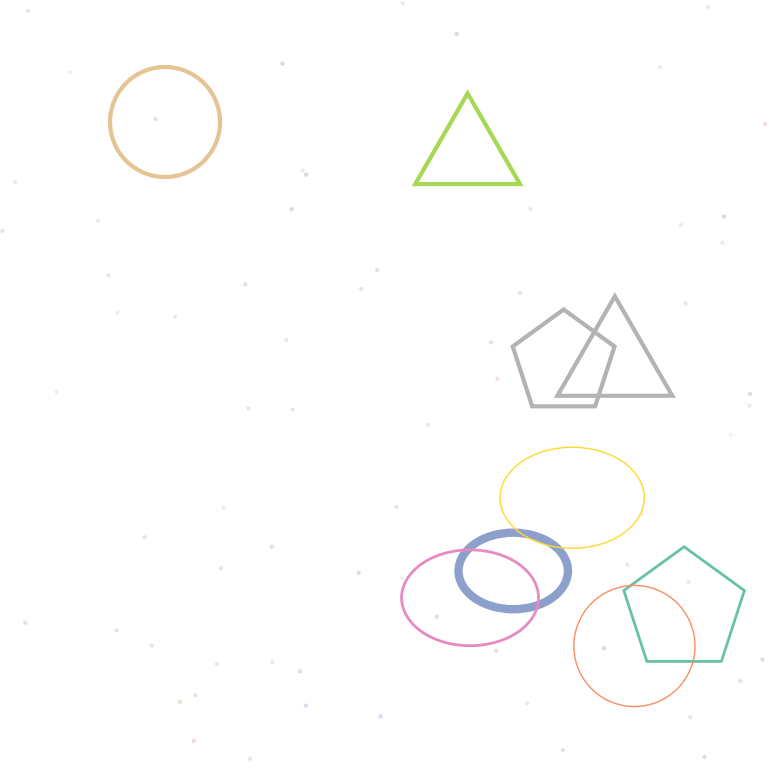[{"shape": "pentagon", "thickness": 1, "radius": 0.41, "center": [0.888, 0.208]}, {"shape": "circle", "thickness": 0.5, "radius": 0.39, "center": [0.824, 0.161]}, {"shape": "oval", "thickness": 3, "radius": 0.36, "center": [0.667, 0.258]}, {"shape": "oval", "thickness": 1, "radius": 0.44, "center": [0.61, 0.224]}, {"shape": "triangle", "thickness": 1.5, "radius": 0.39, "center": [0.607, 0.8]}, {"shape": "oval", "thickness": 0.5, "radius": 0.47, "center": [0.743, 0.354]}, {"shape": "circle", "thickness": 1.5, "radius": 0.36, "center": [0.214, 0.842]}, {"shape": "pentagon", "thickness": 1.5, "radius": 0.35, "center": [0.732, 0.529]}, {"shape": "triangle", "thickness": 1.5, "radius": 0.43, "center": [0.799, 0.529]}]